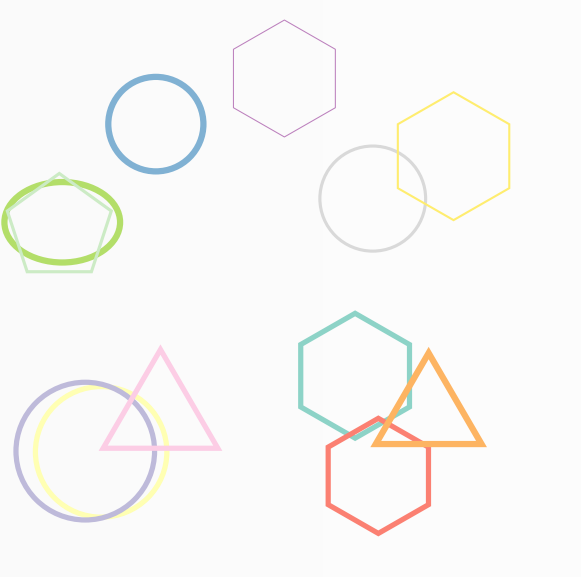[{"shape": "hexagon", "thickness": 2.5, "radius": 0.54, "center": [0.611, 0.349]}, {"shape": "circle", "thickness": 2.5, "radius": 0.57, "center": [0.174, 0.217]}, {"shape": "circle", "thickness": 2.5, "radius": 0.6, "center": [0.147, 0.218]}, {"shape": "hexagon", "thickness": 2.5, "radius": 0.5, "center": [0.651, 0.175]}, {"shape": "circle", "thickness": 3, "radius": 0.41, "center": [0.268, 0.784]}, {"shape": "triangle", "thickness": 3, "radius": 0.53, "center": [0.737, 0.283]}, {"shape": "oval", "thickness": 3, "radius": 0.5, "center": [0.107, 0.614]}, {"shape": "triangle", "thickness": 2.5, "radius": 0.57, "center": [0.276, 0.28]}, {"shape": "circle", "thickness": 1.5, "radius": 0.45, "center": [0.641, 0.655]}, {"shape": "hexagon", "thickness": 0.5, "radius": 0.51, "center": [0.489, 0.863]}, {"shape": "pentagon", "thickness": 1.5, "radius": 0.47, "center": [0.102, 0.605]}, {"shape": "hexagon", "thickness": 1, "radius": 0.55, "center": [0.78, 0.729]}]